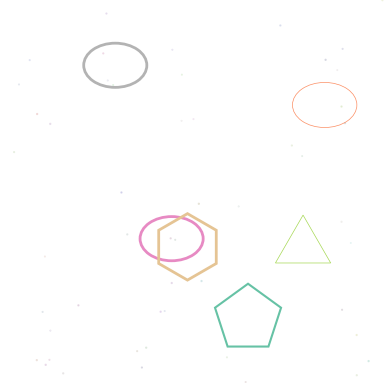[{"shape": "pentagon", "thickness": 1.5, "radius": 0.45, "center": [0.644, 0.173]}, {"shape": "oval", "thickness": 0.5, "radius": 0.42, "center": [0.843, 0.727]}, {"shape": "oval", "thickness": 2, "radius": 0.41, "center": [0.446, 0.38]}, {"shape": "triangle", "thickness": 0.5, "radius": 0.41, "center": [0.787, 0.358]}, {"shape": "hexagon", "thickness": 2, "radius": 0.43, "center": [0.487, 0.359]}, {"shape": "oval", "thickness": 2, "radius": 0.41, "center": [0.299, 0.83]}]